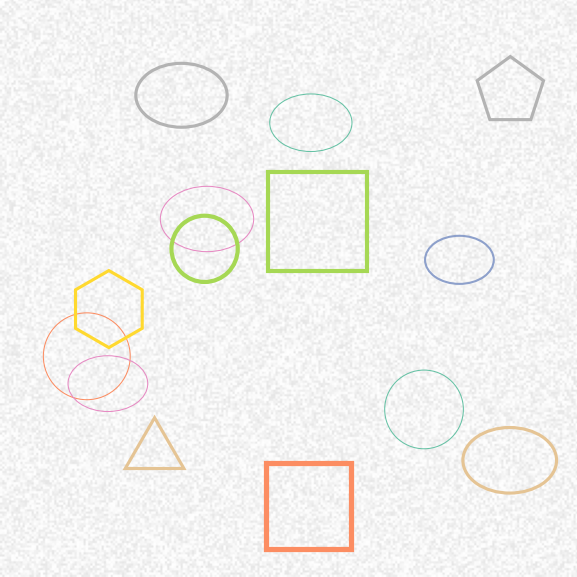[{"shape": "oval", "thickness": 0.5, "radius": 0.36, "center": [0.538, 0.787]}, {"shape": "circle", "thickness": 0.5, "radius": 0.34, "center": [0.734, 0.29]}, {"shape": "circle", "thickness": 0.5, "radius": 0.38, "center": [0.15, 0.382]}, {"shape": "square", "thickness": 2.5, "radius": 0.37, "center": [0.535, 0.123]}, {"shape": "oval", "thickness": 1, "radius": 0.3, "center": [0.796, 0.549]}, {"shape": "oval", "thickness": 0.5, "radius": 0.35, "center": [0.187, 0.335]}, {"shape": "oval", "thickness": 0.5, "radius": 0.4, "center": [0.358, 0.62]}, {"shape": "circle", "thickness": 2, "radius": 0.29, "center": [0.354, 0.568]}, {"shape": "square", "thickness": 2, "radius": 0.43, "center": [0.549, 0.616]}, {"shape": "hexagon", "thickness": 1.5, "radius": 0.33, "center": [0.189, 0.464]}, {"shape": "oval", "thickness": 1.5, "radius": 0.41, "center": [0.883, 0.202]}, {"shape": "triangle", "thickness": 1.5, "radius": 0.29, "center": [0.268, 0.217]}, {"shape": "pentagon", "thickness": 1.5, "radius": 0.3, "center": [0.884, 0.841]}, {"shape": "oval", "thickness": 1.5, "radius": 0.4, "center": [0.314, 0.834]}]